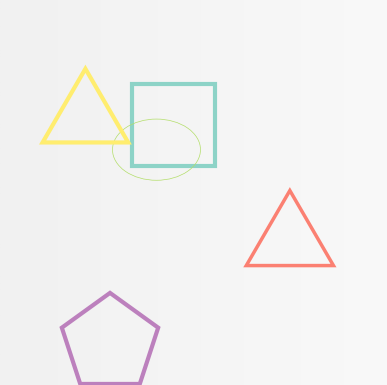[{"shape": "square", "thickness": 3, "radius": 0.53, "center": [0.448, 0.675]}, {"shape": "triangle", "thickness": 2.5, "radius": 0.65, "center": [0.748, 0.375]}, {"shape": "oval", "thickness": 0.5, "radius": 0.57, "center": [0.404, 0.611]}, {"shape": "pentagon", "thickness": 3, "radius": 0.65, "center": [0.284, 0.108]}, {"shape": "triangle", "thickness": 3, "radius": 0.64, "center": [0.22, 0.694]}]